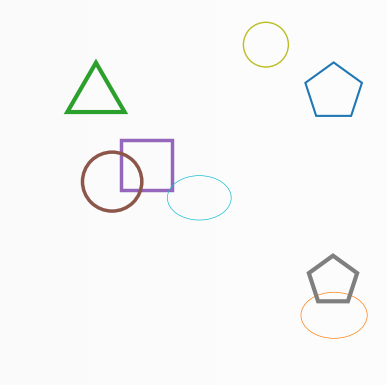[{"shape": "pentagon", "thickness": 1.5, "radius": 0.38, "center": [0.861, 0.761]}, {"shape": "oval", "thickness": 0.5, "radius": 0.43, "center": [0.862, 0.181]}, {"shape": "triangle", "thickness": 3, "radius": 0.43, "center": [0.248, 0.752]}, {"shape": "square", "thickness": 2.5, "radius": 0.33, "center": [0.378, 0.572]}, {"shape": "circle", "thickness": 2.5, "radius": 0.38, "center": [0.289, 0.528]}, {"shape": "pentagon", "thickness": 3, "radius": 0.33, "center": [0.859, 0.27]}, {"shape": "circle", "thickness": 1, "radius": 0.29, "center": [0.686, 0.884]}, {"shape": "oval", "thickness": 0.5, "radius": 0.41, "center": [0.514, 0.486]}]